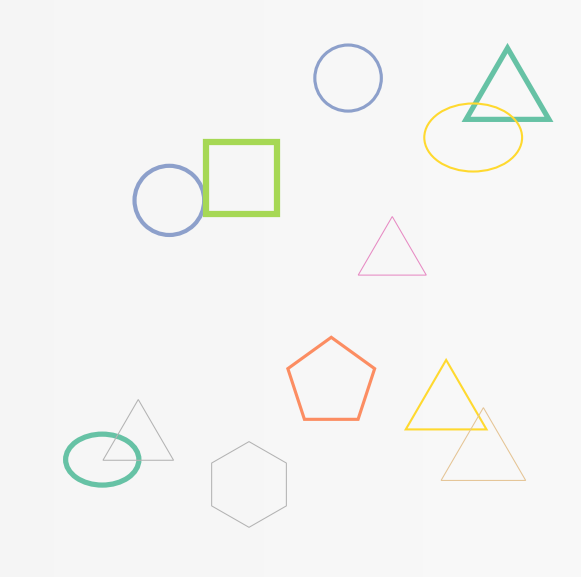[{"shape": "oval", "thickness": 2.5, "radius": 0.32, "center": [0.176, 0.203]}, {"shape": "triangle", "thickness": 2.5, "radius": 0.41, "center": [0.873, 0.834]}, {"shape": "pentagon", "thickness": 1.5, "radius": 0.39, "center": [0.57, 0.337]}, {"shape": "circle", "thickness": 2, "radius": 0.3, "center": [0.291, 0.652]}, {"shape": "circle", "thickness": 1.5, "radius": 0.29, "center": [0.599, 0.864]}, {"shape": "triangle", "thickness": 0.5, "radius": 0.34, "center": [0.675, 0.557]}, {"shape": "square", "thickness": 3, "radius": 0.31, "center": [0.416, 0.691]}, {"shape": "triangle", "thickness": 1, "radius": 0.4, "center": [0.768, 0.296]}, {"shape": "oval", "thickness": 1, "radius": 0.42, "center": [0.814, 0.761]}, {"shape": "triangle", "thickness": 0.5, "radius": 0.42, "center": [0.832, 0.209]}, {"shape": "hexagon", "thickness": 0.5, "radius": 0.37, "center": [0.428, 0.16]}, {"shape": "triangle", "thickness": 0.5, "radius": 0.35, "center": [0.238, 0.237]}]